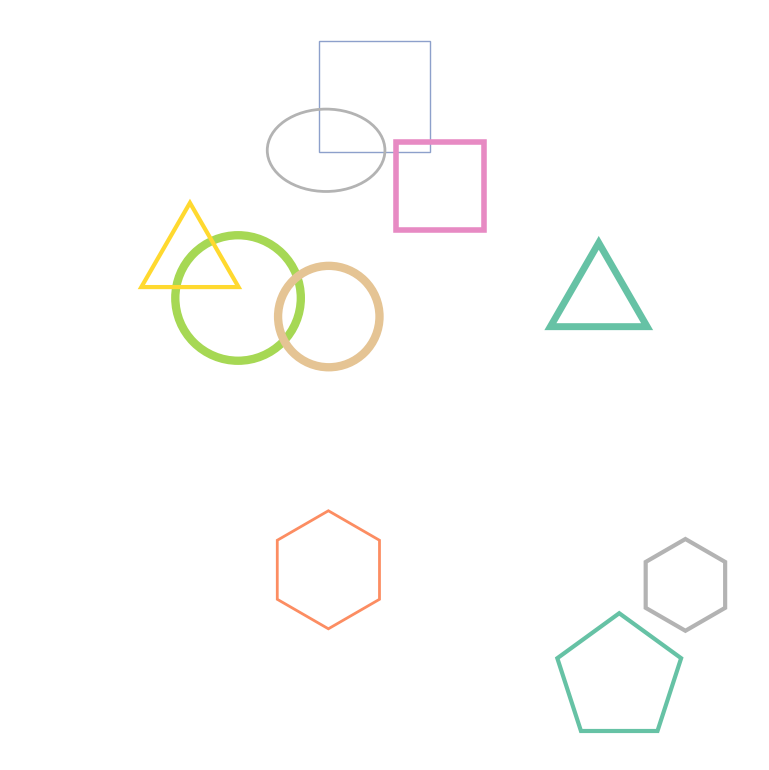[{"shape": "triangle", "thickness": 2.5, "radius": 0.36, "center": [0.778, 0.612]}, {"shape": "pentagon", "thickness": 1.5, "radius": 0.42, "center": [0.804, 0.119]}, {"shape": "hexagon", "thickness": 1, "radius": 0.38, "center": [0.426, 0.26]}, {"shape": "square", "thickness": 0.5, "radius": 0.36, "center": [0.486, 0.875]}, {"shape": "square", "thickness": 2, "radius": 0.29, "center": [0.572, 0.758]}, {"shape": "circle", "thickness": 3, "radius": 0.41, "center": [0.309, 0.613]}, {"shape": "triangle", "thickness": 1.5, "radius": 0.36, "center": [0.247, 0.664]}, {"shape": "circle", "thickness": 3, "radius": 0.33, "center": [0.427, 0.589]}, {"shape": "oval", "thickness": 1, "radius": 0.38, "center": [0.424, 0.805]}, {"shape": "hexagon", "thickness": 1.5, "radius": 0.3, "center": [0.89, 0.24]}]